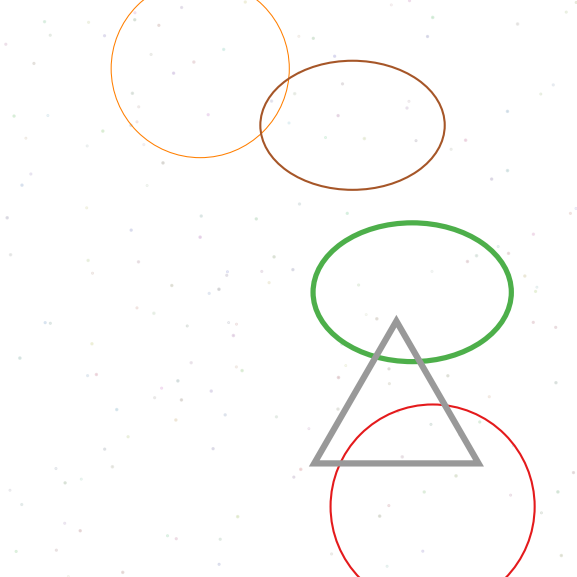[{"shape": "circle", "thickness": 1, "radius": 0.88, "center": [0.749, 0.122]}, {"shape": "oval", "thickness": 2.5, "radius": 0.86, "center": [0.714, 0.493]}, {"shape": "circle", "thickness": 0.5, "radius": 0.77, "center": [0.347, 0.88]}, {"shape": "oval", "thickness": 1, "radius": 0.8, "center": [0.61, 0.782]}, {"shape": "triangle", "thickness": 3, "radius": 0.82, "center": [0.686, 0.279]}]